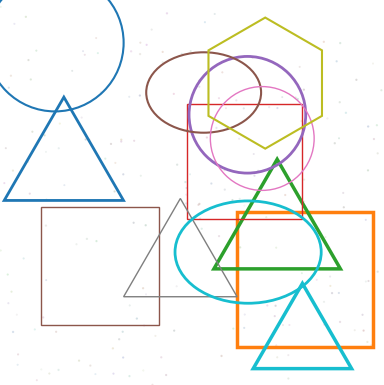[{"shape": "triangle", "thickness": 2, "radius": 0.89, "center": [0.166, 0.569]}, {"shape": "circle", "thickness": 1.5, "radius": 0.89, "center": [0.143, 0.889]}, {"shape": "square", "thickness": 2.5, "radius": 0.88, "center": [0.792, 0.273]}, {"shape": "triangle", "thickness": 2.5, "radius": 0.95, "center": [0.72, 0.396]}, {"shape": "square", "thickness": 1, "radius": 0.75, "center": [0.636, 0.58]}, {"shape": "circle", "thickness": 2, "radius": 0.76, "center": [0.643, 0.702]}, {"shape": "square", "thickness": 1, "radius": 0.77, "center": [0.259, 0.31]}, {"shape": "oval", "thickness": 1.5, "radius": 0.75, "center": [0.529, 0.76]}, {"shape": "circle", "thickness": 1, "radius": 0.67, "center": [0.681, 0.64]}, {"shape": "triangle", "thickness": 1, "radius": 0.85, "center": [0.468, 0.314]}, {"shape": "hexagon", "thickness": 1.5, "radius": 0.85, "center": [0.689, 0.784]}, {"shape": "oval", "thickness": 2, "radius": 0.95, "center": [0.644, 0.345]}, {"shape": "triangle", "thickness": 2.5, "radius": 0.74, "center": [0.785, 0.116]}]